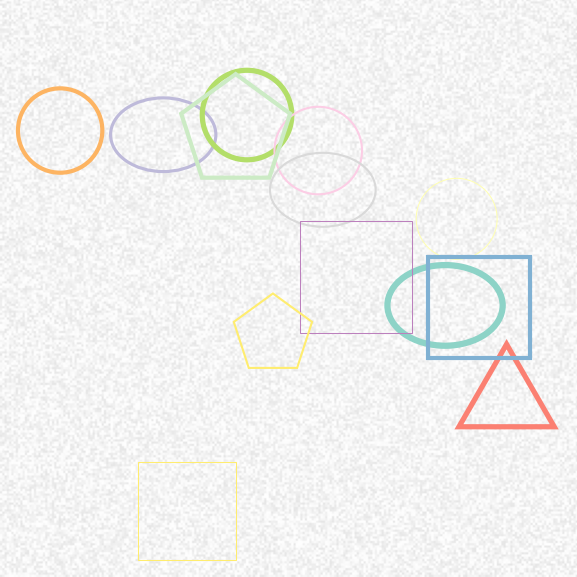[{"shape": "oval", "thickness": 3, "radius": 0.5, "center": [0.771, 0.47]}, {"shape": "circle", "thickness": 0.5, "radius": 0.35, "center": [0.791, 0.62]}, {"shape": "oval", "thickness": 1.5, "radius": 0.46, "center": [0.283, 0.766]}, {"shape": "triangle", "thickness": 2.5, "radius": 0.48, "center": [0.877, 0.308]}, {"shape": "square", "thickness": 2, "radius": 0.44, "center": [0.829, 0.466]}, {"shape": "circle", "thickness": 2, "radius": 0.37, "center": [0.104, 0.773]}, {"shape": "circle", "thickness": 2.5, "radius": 0.39, "center": [0.428, 0.8]}, {"shape": "circle", "thickness": 1, "radius": 0.38, "center": [0.551, 0.738]}, {"shape": "oval", "thickness": 1, "radius": 0.46, "center": [0.559, 0.67]}, {"shape": "square", "thickness": 0.5, "radius": 0.48, "center": [0.617, 0.519]}, {"shape": "pentagon", "thickness": 2, "radius": 0.5, "center": [0.408, 0.772]}, {"shape": "pentagon", "thickness": 1, "radius": 0.36, "center": [0.473, 0.42]}, {"shape": "square", "thickness": 0.5, "radius": 0.42, "center": [0.324, 0.115]}]